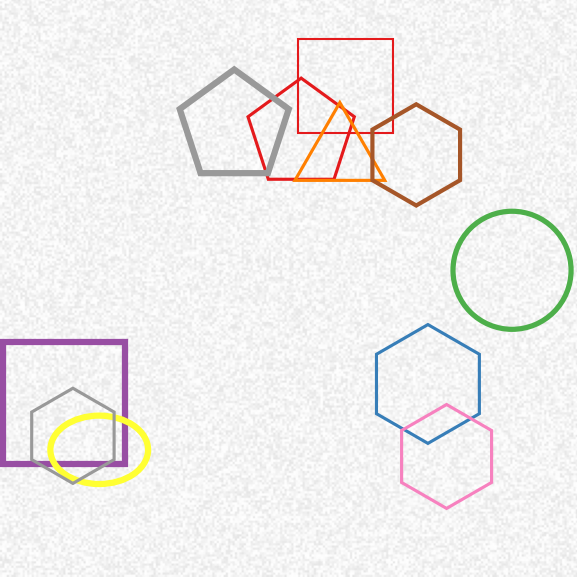[{"shape": "square", "thickness": 1, "radius": 0.41, "center": [0.598, 0.851]}, {"shape": "pentagon", "thickness": 1.5, "radius": 0.48, "center": [0.522, 0.767]}, {"shape": "hexagon", "thickness": 1.5, "radius": 0.51, "center": [0.741, 0.334]}, {"shape": "circle", "thickness": 2.5, "radius": 0.51, "center": [0.887, 0.531]}, {"shape": "square", "thickness": 3, "radius": 0.53, "center": [0.11, 0.301]}, {"shape": "triangle", "thickness": 1.5, "radius": 0.45, "center": [0.588, 0.732]}, {"shape": "oval", "thickness": 3, "radius": 0.42, "center": [0.172, 0.22]}, {"shape": "hexagon", "thickness": 2, "radius": 0.44, "center": [0.721, 0.731]}, {"shape": "hexagon", "thickness": 1.5, "radius": 0.45, "center": [0.773, 0.209]}, {"shape": "pentagon", "thickness": 3, "radius": 0.5, "center": [0.406, 0.78]}, {"shape": "hexagon", "thickness": 1.5, "radius": 0.41, "center": [0.126, 0.244]}]